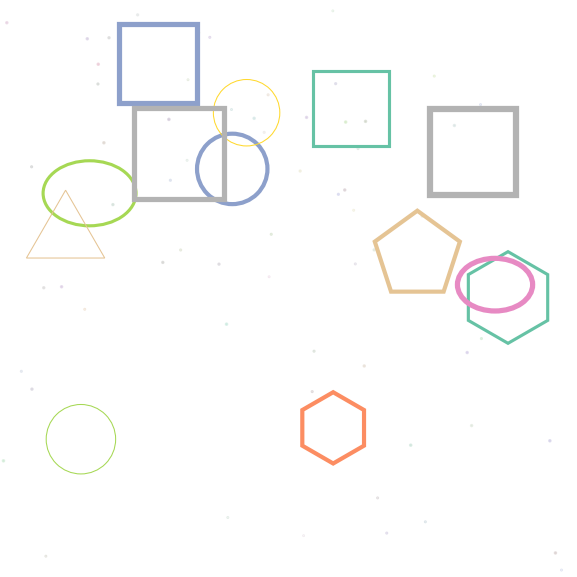[{"shape": "square", "thickness": 1.5, "radius": 0.33, "center": [0.608, 0.812]}, {"shape": "hexagon", "thickness": 1.5, "radius": 0.4, "center": [0.88, 0.484]}, {"shape": "hexagon", "thickness": 2, "radius": 0.31, "center": [0.577, 0.258]}, {"shape": "square", "thickness": 2.5, "radius": 0.34, "center": [0.274, 0.89]}, {"shape": "circle", "thickness": 2, "radius": 0.3, "center": [0.402, 0.707]}, {"shape": "oval", "thickness": 2.5, "radius": 0.33, "center": [0.857, 0.506]}, {"shape": "oval", "thickness": 1.5, "radius": 0.4, "center": [0.155, 0.664]}, {"shape": "circle", "thickness": 0.5, "radius": 0.3, "center": [0.14, 0.239]}, {"shape": "circle", "thickness": 0.5, "radius": 0.29, "center": [0.427, 0.804]}, {"shape": "triangle", "thickness": 0.5, "radius": 0.39, "center": [0.114, 0.591]}, {"shape": "pentagon", "thickness": 2, "radius": 0.39, "center": [0.723, 0.557]}, {"shape": "square", "thickness": 2.5, "radius": 0.39, "center": [0.31, 0.734]}, {"shape": "square", "thickness": 3, "radius": 0.37, "center": [0.819, 0.735]}]